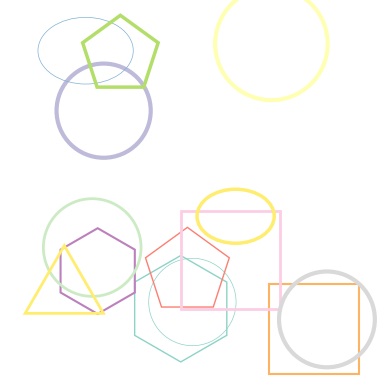[{"shape": "circle", "thickness": 0.5, "radius": 0.57, "center": [0.5, 0.216]}, {"shape": "hexagon", "thickness": 1, "radius": 0.69, "center": [0.469, 0.198]}, {"shape": "circle", "thickness": 3, "radius": 0.73, "center": [0.705, 0.886]}, {"shape": "circle", "thickness": 3, "radius": 0.61, "center": [0.269, 0.713]}, {"shape": "pentagon", "thickness": 1, "radius": 0.57, "center": [0.487, 0.295]}, {"shape": "oval", "thickness": 0.5, "radius": 0.62, "center": [0.222, 0.868]}, {"shape": "square", "thickness": 1.5, "radius": 0.58, "center": [0.816, 0.145]}, {"shape": "pentagon", "thickness": 2.5, "radius": 0.52, "center": [0.313, 0.857]}, {"shape": "square", "thickness": 2, "radius": 0.64, "center": [0.598, 0.325]}, {"shape": "circle", "thickness": 3, "radius": 0.62, "center": [0.849, 0.17]}, {"shape": "hexagon", "thickness": 1.5, "radius": 0.56, "center": [0.254, 0.296]}, {"shape": "circle", "thickness": 2, "radius": 0.63, "center": [0.24, 0.357]}, {"shape": "triangle", "thickness": 2, "radius": 0.59, "center": [0.167, 0.245]}, {"shape": "oval", "thickness": 2.5, "radius": 0.5, "center": [0.612, 0.438]}]